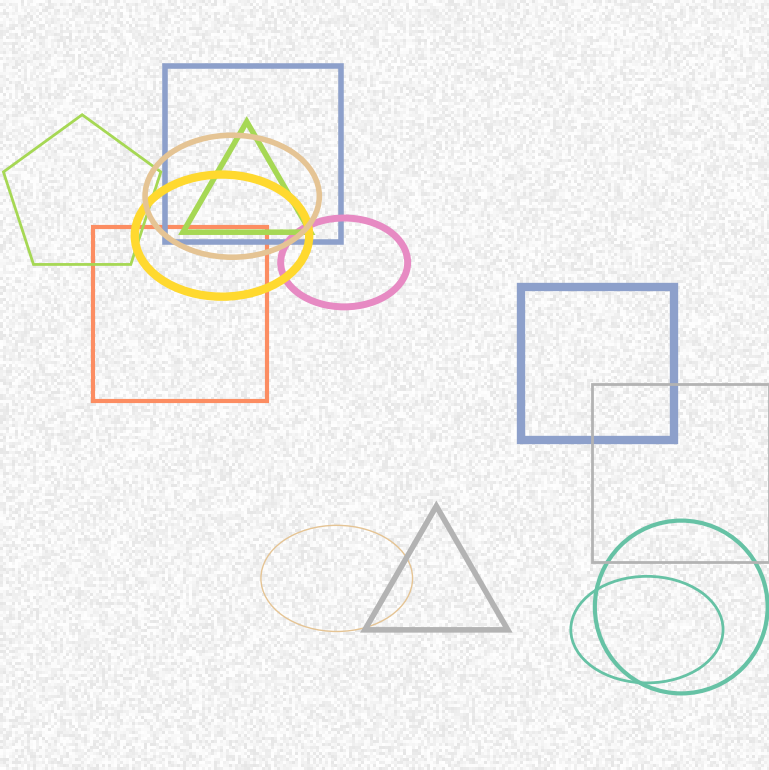[{"shape": "oval", "thickness": 1, "radius": 0.49, "center": [0.84, 0.182]}, {"shape": "circle", "thickness": 1.5, "radius": 0.56, "center": [0.885, 0.212]}, {"shape": "square", "thickness": 1.5, "radius": 0.57, "center": [0.234, 0.592]}, {"shape": "square", "thickness": 2, "radius": 0.57, "center": [0.329, 0.8]}, {"shape": "square", "thickness": 3, "radius": 0.5, "center": [0.776, 0.528]}, {"shape": "oval", "thickness": 2.5, "radius": 0.41, "center": [0.447, 0.659]}, {"shape": "triangle", "thickness": 2, "radius": 0.48, "center": [0.32, 0.746]}, {"shape": "pentagon", "thickness": 1, "radius": 0.54, "center": [0.107, 0.744]}, {"shape": "oval", "thickness": 3, "radius": 0.57, "center": [0.288, 0.694]}, {"shape": "oval", "thickness": 0.5, "radius": 0.49, "center": [0.437, 0.249]}, {"shape": "oval", "thickness": 2, "radius": 0.57, "center": [0.302, 0.745]}, {"shape": "triangle", "thickness": 2, "radius": 0.54, "center": [0.567, 0.236]}, {"shape": "square", "thickness": 1, "radius": 0.58, "center": [0.884, 0.386]}]